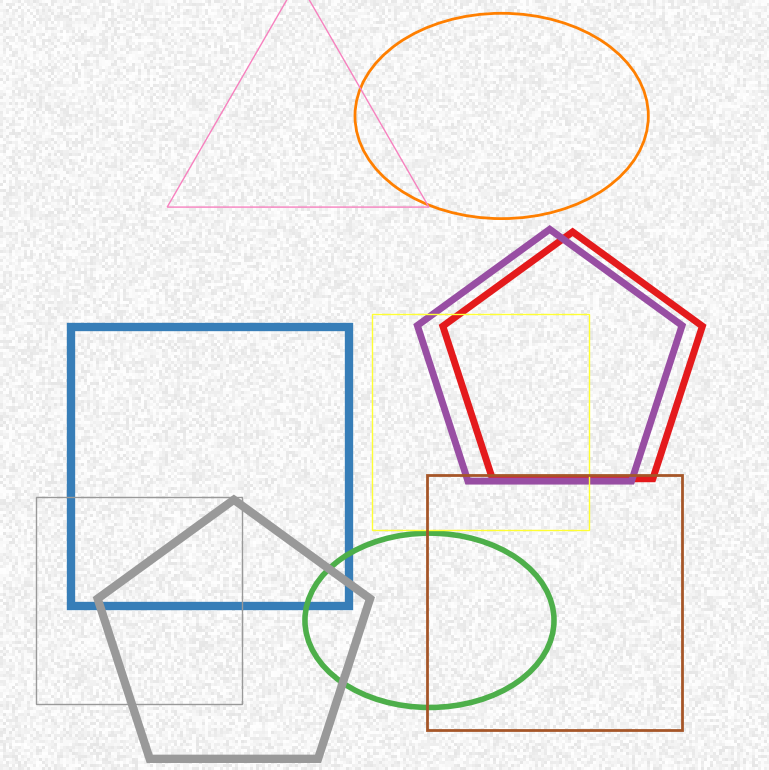[{"shape": "pentagon", "thickness": 2.5, "radius": 0.89, "center": [0.744, 0.522]}, {"shape": "square", "thickness": 3, "radius": 0.91, "center": [0.273, 0.394]}, {"shape": "oval", "thickness": 2, "radius": 0.81, "center": [0.558, 0.194]}, {"shape": "pentagon", "thickness": 2.5, "radius": 0.9, "center": [0.714, 0.521]}, {"shape": "oval", "thickness": 1, "radius": 0.95, "center": [0.652, 0.849]}, {"shape": "square", "thickness": 0.5, "radius": 0.7, "center": [0.624, 0.452]}, {"shape": "square", "thickness": 1, "radius": 0.83, "center": [0.72, 0.218]}, {"shape": "triangle", "thickness": 0.5, "radius": 0.98, "center": [0.387, 0.829]}, {"shape": "square", "thickness": 0.5, "radius": 0.67, "center": [0.181, 0.221]}, {"shape": "pentagon", "thickness": 3, "radius": 0.93, "center": [0.304, 0.165]}]